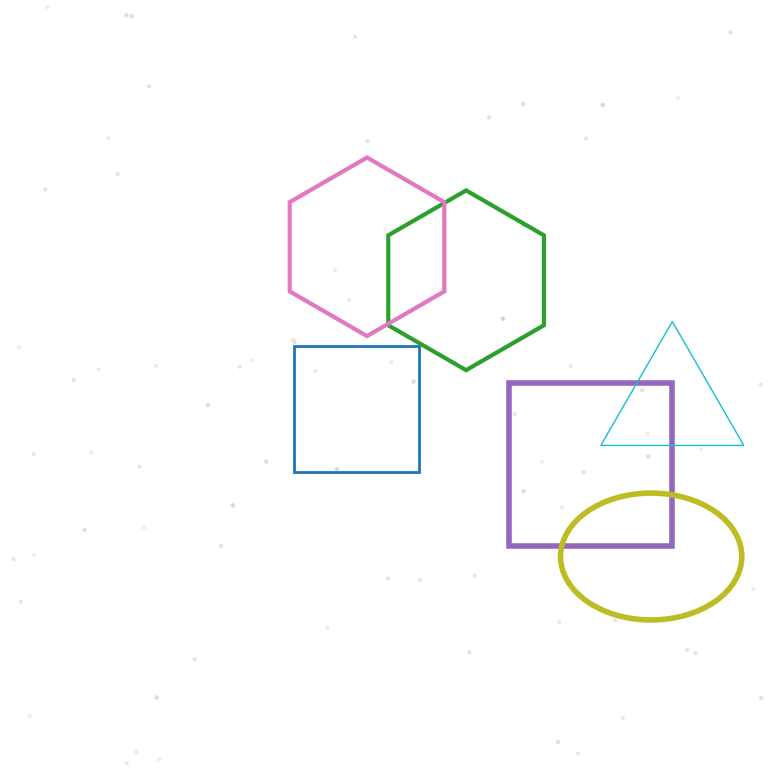[{"shape": "square", "thickness": 1, "radius": 0.41, "center": [0.463, 0.469]}, {"shape": "hexagon", "thickness": 1.5, "radius": 0.58, "center": [0.605, 0.636]}, {"shape": "square", "thickness": 2, "radius": 0.53, "center": [0.767, 0.396]}, {"shape": "hexagon", "thickness": 1.5, "radius": 0.58, "center": [0.477, 0.68]}, {"shape": "oval", "thickness": 2, "radius": 0.59, "center": [0.846, 0.277]}, {"shape": "triangle", "thickness": 0.5, "radius": 0.54, "center": [0.873, 0.475]}]